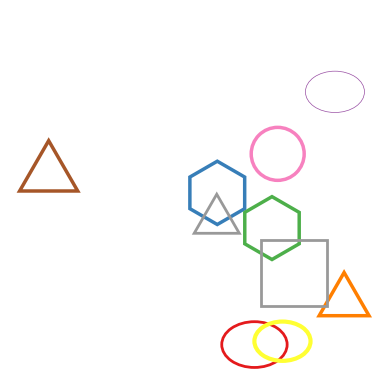[{"shape": "oval", "thickness": 2, "radius": 0.42, "center": [0.661, 0.105]}, {"shape": "hexagon", "thickness": 2.5, "radius": 0.41, "center": [0.564, 0.499]}, {"shape": "hexagon", "thickness": 2.5, "radius": 0.41, "center": [0.706, 0.408]}, {"shape": "oval", "thickness": 0.5, "radius": 0.38, "center": [0.87, 0.761]}, {"shape": "triangle", "thickness": 2.5, "radius": 0.37, "center": [0.894, 0.217]}, {"shape": "oval", "thickness": 3, "radius": 0.36, "center": [0.734, 0.114]}, {"shape": "triangle", "thickness": 2.5, "radius": 0.44, "center": [0.126, 0.547]}, {"shape": "circle", "thickness": 2.5, "radius": 0.34, "center": [0.721, 0.6]}, {"shape": "triangle", "thickness": 2, "radius": 0.34, "center": [0.563, 0.428]}, {"shape": "square", "thickness": 2, "radius": 0.43, "center": [0.764, 0.29]}]